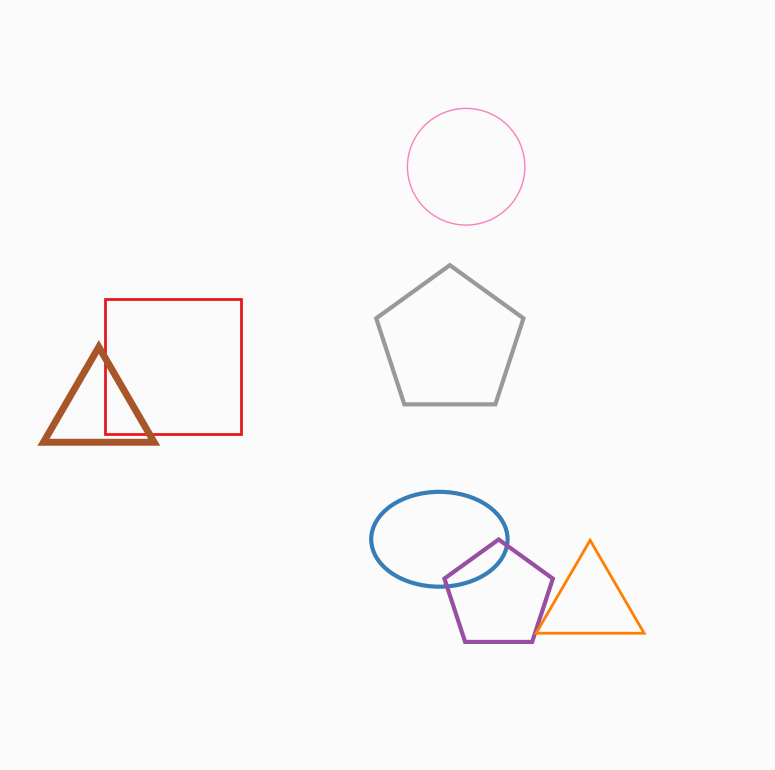[{"shape": "square", "thickness": 1, "radius": 0.44, "center": [0.223, 0.524]}, {"shape": "oval", "thickness": 1.5, "radius": 0.44, "center": [0.567, 0.3]}, {"shape": "pentagon", "thickness": 1.5, "radius": 0.37, "center": [0.643, 0.226]}, {"shape": "triangle", "thickness": 1, "radius": 0.4, "center": [0.761, 0.218]}, {"shape": "triangle", "thickness": 2.5, "radius": 0.41, "center": [0.128, 0.467]}, {"shape": "circle", "thickness": 0.5, "radius": 0.38, "center": [0.601, 0.783]}, {"shape": "pentagon", "thickness": 1.5, "radius": 0.5, "center": [0.58, 0.556]}]